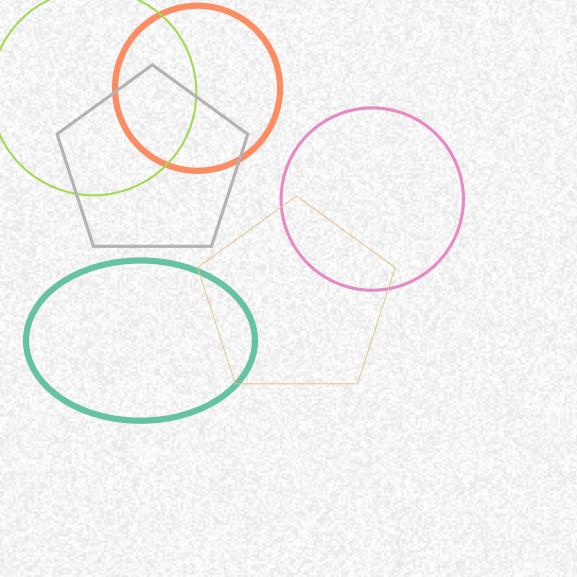[{"shape": "oval", "thickness": 3, "radius": 0.99, "center": [0.243, 0.409]}, {"shape": "circle", "thickness": 3, "radius": 0.71, "center": [0.342, 0.846]}, {"shape": "circle", "thickness": 1.5, "radius": 0.79, "center": [0.645, 0.654]}, {"shape": "circle", "thickness": 1, "radius": 0.89, "center": [0.162, 0.839]}, {"shape": "pentagon", "thickness": 0.5, "radius": 0.9, "center": [0.513, 0.48]}, {"shape": "pentagon", "thickness": 1.5, "radius": 0.87, "center": [0.264, 0.713]}]